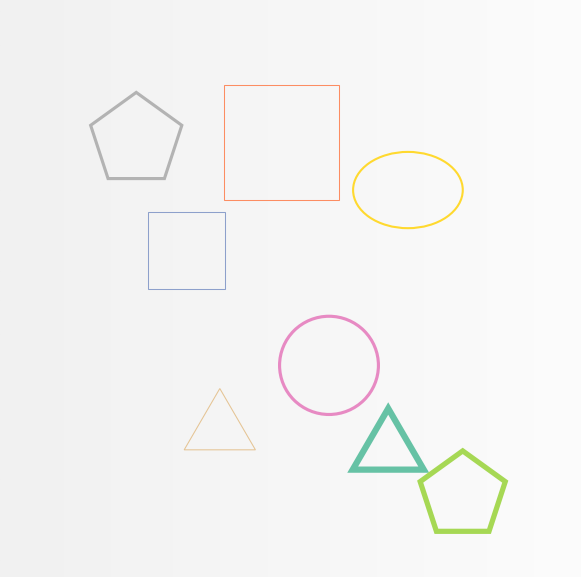[{"shape": "triangle", "thickness": 3, "radius": 0.35, "center": [0.668, 0.221]}, {"shape": "square", "thickness": 0.5, "radius": 0.5, "center": [0.484, 0.753]}, {"shape": "square", "thickness": 0.5, "radius": 0.33, "center": [0.32, 0.565]}, {"shape": "circle", "thickness": 1.5, "radius": 0.43, "center": [0.566, 0.366]}, {"shape": "pentagon", "thickness": 2.5, "radius": 0.38, "center": [0.796, 0.141]}, {"shape": "oval", "thickness": 1, "radius": 0.47, "center": [0.702, 0.67]}, {"shape": "triangle", "thickness": 0.5, "radius": 0.35, "center": [0.378, 0.256]}, {"shape": "pentagon", "thickness": 1.5, "radius": 0.41, "center": [0.234, 0.757]}]